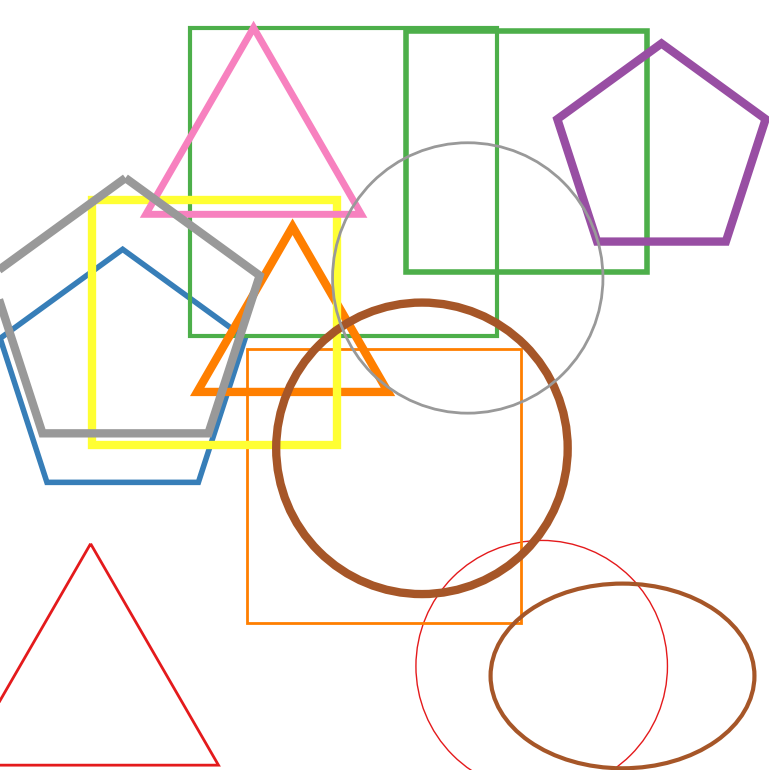[{"shape": "circle", "thickness": 0.5, "radius": 0.82, "center": [0.703, 0.135]}, {"shape": "triangle", "thickness": 1, "radius": 0.96, "center": [0.118, 0.102]}, {"shape": "pentagon", "thickness": 2, "radius": 0.84, "center": [0.159, 0.509]}, {"shape": "square", "thickness": 1.5, "radius": 1.0, "center": [0.446, 0.764]}, {"shape": "square", "thickness": 2, "radius": 0.78, "center": [0.684, 0.804]}, {"shape": "pentagon", "thickness": 3, "radius": 0.71, "center": [0.859, 0.801]}, {"shape": "triangle", "thickness": 3, "radius": 0.72, "center": [0.38, 0.562]}, {"shape": "square", "thickness": 1, "radius": 0.89, "center": [0.499, 0.369]}, {"shape": "square", "thickness": 3, "radius": 0.79, "center": [0.278, 0.581]}, {"shape": "oval", "thickness": 1.5, "radius": 0.86, "center": [0.808, 0.122]}, {"shape": "circle", "thickness": 3, "radius": 0.95, "center": [0.548, 0.418]}, {"shape": "triangle", "thickness": 2.5, "radius": 0.81, "center": [0.329, 0.802]}, {"shape": "circle", "thickness": 1, "radius": 0.88, "center": [0.607, 0.639]}, {"shape": "pentagon", "thickness": 3, "radius": 0.92, "center": [0.163, 0.586]}]